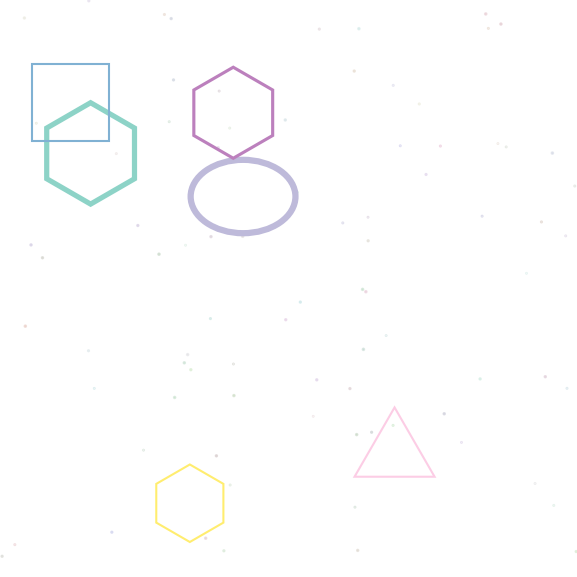[{"shape": "hexagon", "thickness": 2.5, "radius": 0.44, "center": [0.157, 0.733]}, {"shape": "oval", "thickness": 3, "radius": 0.45, "center": [0.421, 0.659]}, {"shape": "square", "thickness": 1, "radius": 0.34, "center": [0.122, 0.821]}, {"shape": "triangle", "thickness": 1, "radius": 0.4, "center": [0.683, 0.214]}, {"shape": "hexagon", "thickness": 1.5, "radius": 0.39, "center": [0.404, 0.804]}, {"shape": "hexagon", "thickness": 1, "radius": 0.34, "center": [0.329, 0.128]}]